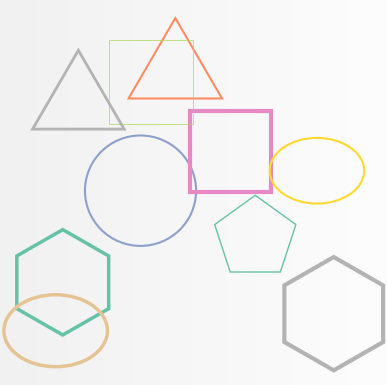[{"shape": "hexagon", "thickness": 2.5, "radius": 0.68, "center": [0.162, 0.267]}, {"shape": "pentagon", "thickness": 1, "radius": 0.55, "center": [0.659, 0.383]}, {"shape": "triangle", "thickness": 1.5, "radius": 0.7, "center": [0.452, 0.814]}, {"shape": "circle", "thickness": 1.5, "radius": 0.72, "center": [0.363, 0.505]}, {"shape": "square", "thickness": 3, "radius": 0.52, "center": [0.594, 0.607]}, {"shape": "square", "thickness": 0.5, "radius": 0.55, "center": [0.39, 0.786]}, {"shape": "oval", "thickness": 1.5, "radius": 0.61, "center": [0.818, 0.557]}, {"shape": "oval", "thickness": 2.5, "radius": 0.67, "center": [0.144, 0.141]}, {"shape": "triangle", "thickness": 2, "radius": 0.68, "center": [0.202, 0.733]}, {"shape": "hexagon", "thickness": 3, "radius": 0.74, "center": [0.861, 0.185]}]